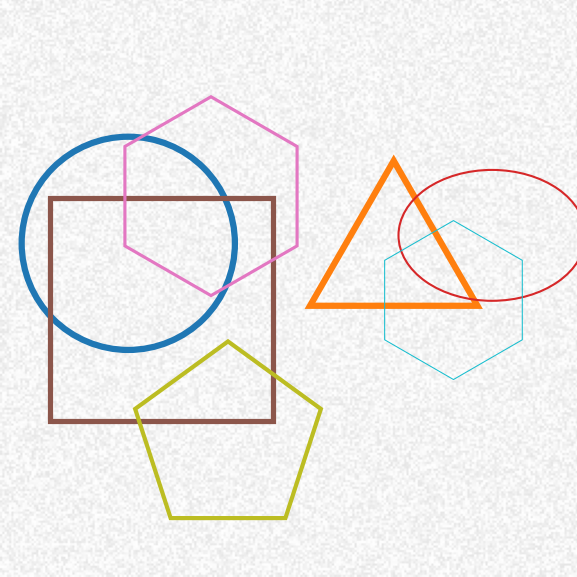[{"shape": "circle", "thickness": 3, "radius": 0.92, "center": [0.222, 0.578]}, {"shape": "triangle", "thickness": 3, "radius": 0.84, "center": [0.682, 0.553]}, {"shape": "oval", "thickness": 1, "radius": 0.81, "center": [0.852, 0.592]}, {"shape": "square", "thickness": 2.5, "radius": 0.97, "center": [0.279, 0.463]}, {"shape": "hexagon", "thickness": 1.5, "radius": 0.86, "center": [0.365, 0.659]}, {"shape": "pentagon", "thickness": 2, "radius": 0.85, "center": [0.395, 0.239]}, {"shape": "hexagon", "thickness": 0.5, "radius": 0.69, "center": [0.785, 0.48]}]